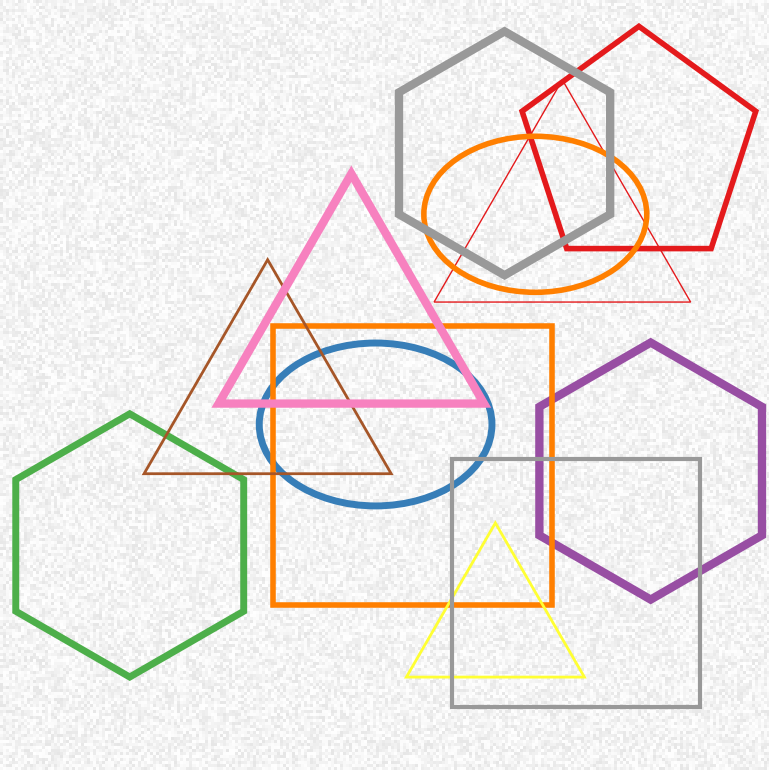[{"shape": "triangle", "thickness": 0.5, "radius": 0.96, "center": [0.73, 0.704]}, {"shape": "pentagon", "thickness": 2, "radius": 0.8, "center": [0.83, 0.806]}, {"shape": "oval", "thickness": 2.5, "radius": 0.76, "center": [0.488, 0.449]}, {"shape": "hexagon", "thickness": 2.5, "radius": 0.85, "center": [0.168, 0.292]}, {"shape": "hexagon", "thickness": 3, "radius": 0.83, "center": [0.845, 0.388]}, {"shape": "oval", "thickness": 2, "radius": 0.72, "center": [0.695, 0.722]}, {"shape": "square", "thickness": 2, "radius": 0.91, "center": [0.536, 0.396]}, {"shape": "triangle", "thickness": 1, "radius": 0.67, "center": [0.643, 0.187]}, {"shape": "triangle", "thickness": 1, "radius": 0.93, "center": [0.348, 0.477]}, {"shape": "triangle", "thickness": 3, "radius": 0.99, "center": [0.456, 0.575]}, {"shape": "hexagon", "thickness": 3, "radius": 0.79, "center": [0.655, 0.801]}, {"shape": "square", "thickness": 1.5, "radius": 0.81, "center": [0.749, 0.242]}]